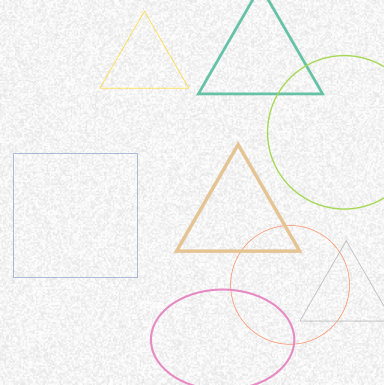[{"shape": "triangle", "thickness": 2, "radius": 0.93, "center": [0.677, 0.849]}, {"shape": "circle", "thickness": 0.5, "radius": 0.77, "center": [0.753, 0.26]}, {"shape": "square", "thickness": 0.5, "radius": 0.81, "center": [0.195, 0.442]}, {"shape": "oval", "thickness": 1.5, "radius": 0.93, "center": [0.578, 0.118]}, {"shape": "circle", "thickness": 1, "radius": 1.0, "center": [0.894, 0.656]}, {"shape": "triangle", "thickness": 0.5, "radius": 0.67, "center": [0.375, 0.838]}, {"shape": "triangle", "thickness": 2.5, "radius": 0.92, "center": [0.618, 0.44]}, {"shape": "triangle", "thickness": 0.5, "radius": 0.7, "center": [0.899, 0.236]}]